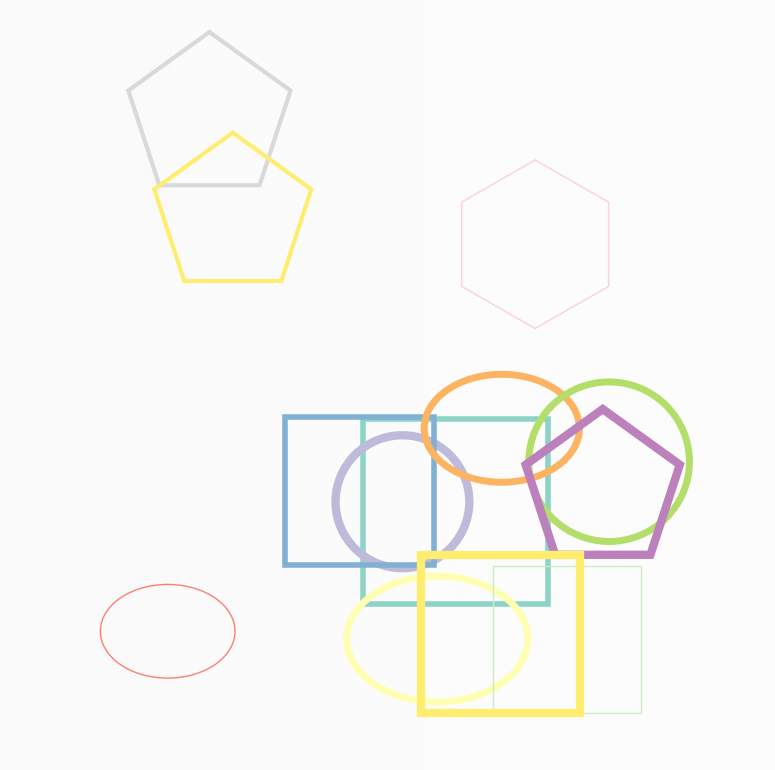[{"shape": "square", "thickness": 2, "radius": 0.6, "center": [0.588, 0.336]}, {"shape": "oval", "thickness": 2.5, "radius": 0.58, "center": [0.564, 0.17]}, {"shape": "circle", "thickness": 3, "radius": 0.43, "center": [0.519, 0.348]}, {"shape": "oval", "thickness": 0.5, "radius": 0.43, "center": [0.216, 0.18]}, {"shape": "square", "thickness": 2, "radius": 0.48, "center": [0.464, 0.362]}, {"shape": "oval", "thickness": 2.5, "radius": 0.5, "center": [0.647, 0.444]}, {"shape": "circle", "thickness": 2.5, "radius": 0.52, "center": [0.786, 0.4]}, {"shape": "hexagon", "thickness": 0.5, "radius": 0.55, "center": [0.69, 0.683]}, {"shape": "pentagon", "thickness": 1.5, "radius": 0.55, "center": [0.27, 0.848]}, {"shape": "pentagon", "thickness": 3, "radius": 0.52, "center": [0.778, 0.364]}, {"shape": "square", "thickness": 0.5, "radius": 0.48, "center": [0.731, 0.17]}, {"shape": "square", "thickness": 3, "radius": 0.51, "center": [0.646, 0.176]}, {"shape": "pentagon", "thickness": 1.5, "radius": 0.53, "center": [0.3, 0.721]}]